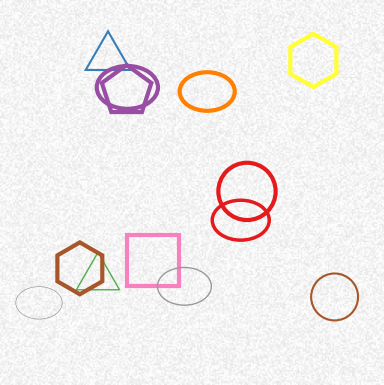[{"shape": "oval", "thickness": 2.5, "radius": 0.37, "center": [0.625, 0.428]}, {"shape": "circle", "thickness": 3, "radius": 0.37, "center": [0.642, 0.503]}, {"shape": "triangle", "thickness": 1.5, "radius": 0.33, "center": [0.281, 0.852]}, {"shape": "triangle", "thickness": 1, "radius": 0.32, "center": [0.254, 0.28]}, {"shape": "oval", "thickness": 3, "radius": 0.4, "center": [0.331, 0.773]}, {"shape": "pentagon", "thickness": 3, "radius": 0.34, "center": [0.329, 0.764]}, {"shape": "oval", "thickness": 3, "radius": 0.36, "center": [0.538, 0.762]}, {"shape": "hexagon", "thickness": 3, "radius": 0.35, "center": [0.814, 0.843]}, {"shape": "circle", "thickness": 1.5, "radius": 0.3, "center": [0.869, 0.229]}, {"shape": "hexagon", "thickness": 3, "radius": 0.34, "center": [0.207, 0.303]}, {"shape": "square", "thickness": 3, "radius": 0.33, "center": [0.398, 0.323]}, {"shape": "oval", "thickness": 1, "radius": 0.35, "center": [0.479, 0.256]}, {"shape": "oval", "thickness": 0.5, "radius": 0.3, "center": [0.101, 0.213]}]